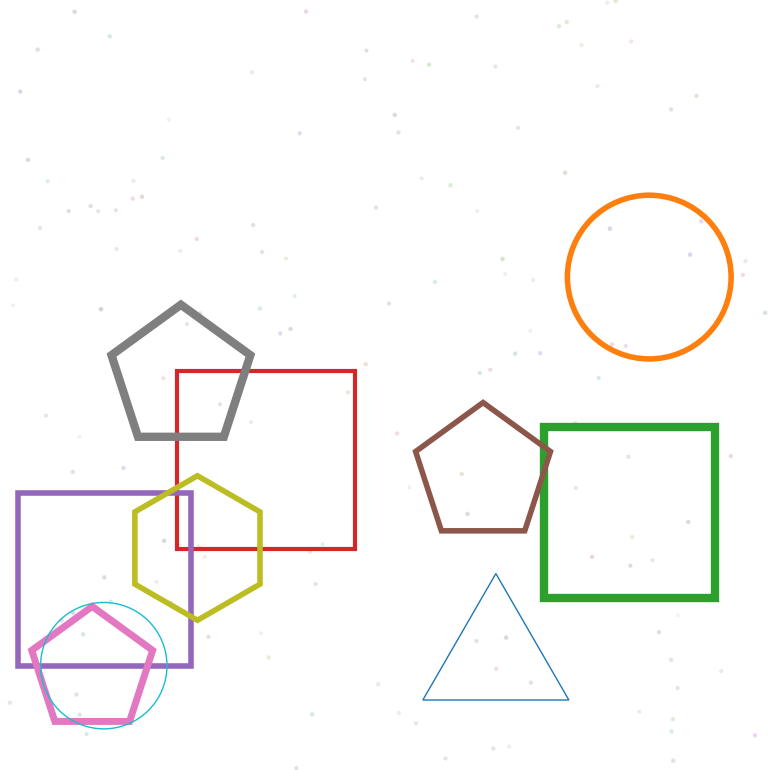[{"shape": "triangle", "thickness": 0.5, "radius": 0.55, "center": [0.644, 0.146]}, {"shape": "circle", "thickness": 2, "radius": 0.53, "center": [0.843, 0.64]}, {"shape": "square", "thickness": 3, "radius": 0.56, "center": [0.817, 0.334]}, {"shape": "square", "thickness": 1.5, "radius": 0.58, "center": [0.345, 0.402]}, {"shape": "square", "thickness": 2, "radius": 0.56, "center": [0.136, 0.248]}, {"shape": "pentagon", "thickness": 2, "radius": 0.46, "center": [0.627, 0.385]}, {"shape": "pentagon", "thickness": 2.5, "radius": 0.41, "center": [0.12, 0.13]}, {"shape": "pentagon", "thickness": 3, "radius": 0.47, "center": [0.235, 0.509]}, {"shape": "hexagon", "thickness": 2, "radius": 0.47, "center": [0.256, 0.288]}, {"shape": "circle", "thickness": 0.5, "radius": 0.41, "center": [0.135, 0.136]}]